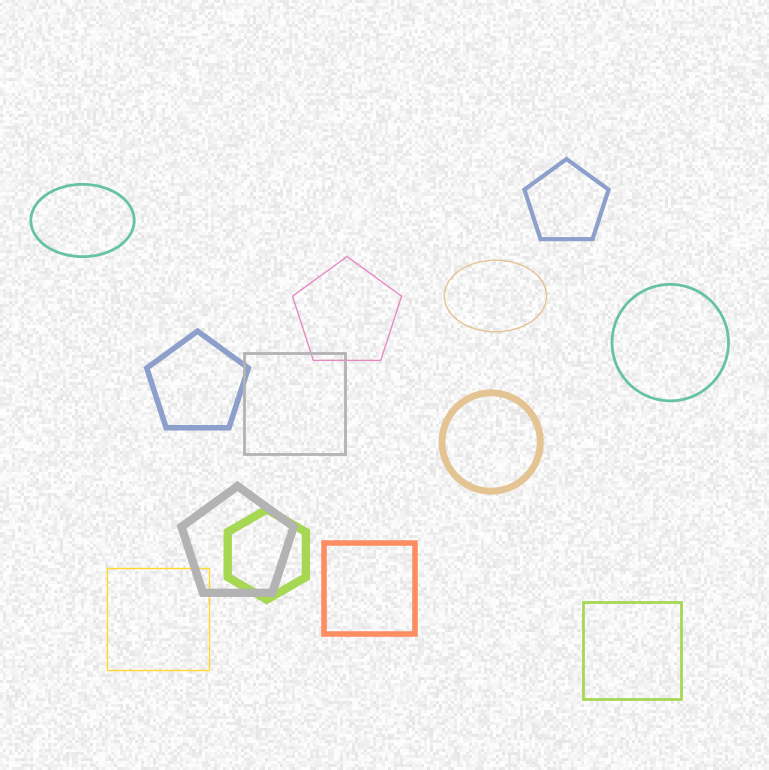[{"shape": "oval", "thickness": 1, "radius": 0.34, "center": [0.107, 0.714]}, {"shape": "circle", "thickness": 1, "radius": 0.38, "center": [0.87, 0.555]}, {"shape": "square", "thickness": 2, "radius": 0.3, "center": [0.48, 0.236]}, {"shape": "pentagon", "thickness": 2, "radius": 0.35, "center": [0.257, 0.501]}, {"shape": "pentagon", "thickness": 1.5, "radius": 0.29, "center": [0.736, 0.736]}, {"shape": "pentagon", "thickness": 0.5, "radius": 0.37, "center": [0.451, 0.592]}, {"shape": "square", "thickness": 1, "radius": 0.32, "center": [0.821, 0.155]}, {"shape": "hexagon", "thickness": 3, "radius": 0.29, "center": [0.347, 0.28]}, {"shape": "square", "thickness": 0.5, "radius": 0.33, "center": [0.205, 0.196]}, {"shape": "oval", "thickness": 0.5, "radius": 0.33, "center": [0.643, 0.616]}, {"shape": "circle", "thickness": 2.5, "radius": 0.32, "center": [0.638, 0.426]}, {"shape": "pentagon", "thickness": 3, "radius": 0.38, "center": [0.309, 0.292]}, {"shape": "square", "thickness": 1, "radius": 0.33, "center": [0.383, 0.476]}]